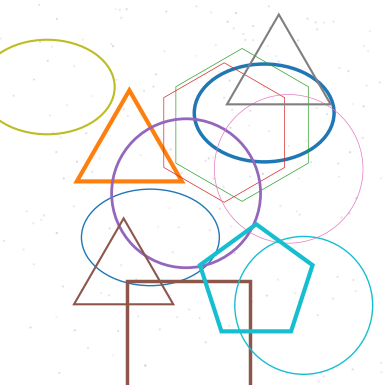[{"shape": "oval", "thickness": 1, "radius": 0.9, "center": [0.391, 0.383]}, {"shape": "oval", "thickness": 2.5, "radius": 0.91, "center": [0.686, 0.707]}, {"shape": "triangle", "thickness": 3, "radius": 0.79, "center": [0.336, 0.608]}, {"shape": "hexagon", "thickness": 0.5, "radius": 0.99, "center": [0.629, 0.676]}, {"shape": "hexagon", "thickness": 0.5, "radius": 0.91, "center": [0.582, 0.656]}, {"shape": "circle", "thickness": 2, "radius": 0.97, "center": [0.483, 0.498]}, {"shape": "square", "thickness": 2.5, "radius": 0.8, "center": [0.49, 0.11]}, {"shape": "triangle", "thickness": 1.5, "radius": 0.74, "center": [0.321, 0.284]}, {"shape": "circle", "thickness": 0.5, "radius": 0.97, "center": [0.75, 0.561]}, {"shape": "triangle", "thickness": 1.5, "radius": 0.78, "center": [0.724, 0.807]}, {"shape": "oval", "thickness": 1.5, "radius": 0.88, "center": [0.122, 0.774]}, {"shape": "circle", "thickness": 1, "radius": 0.9, "center": [0.789, 0.207]}, {"shape": "pentagon", "thickness": 3, "radius": 0.77, "center": [0.666, 0.264]}]